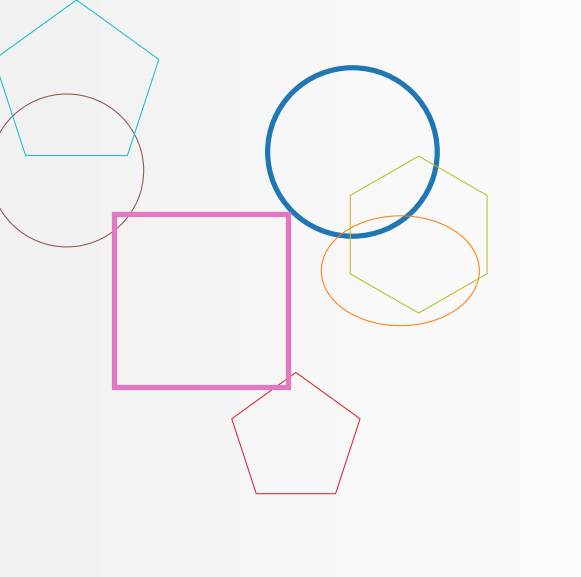[{"shape": "circle", "thickness": 2.5, "radius": 0.73, "center": [0.606, 0.736]}, {"shape": "oval", "thickness": 0.5, "radius": 0.68, "center": [0.689, 0.53]}, {"shape": "pentagon", "thickness": 0.5, "radius": 0.58, "center": [0.509, 0.238]}, {"shape": "circle", "thickness": 0.5, "radius": 0.66, "center": [0.115, 0.704]}, {"shape": "square", "thickness": 2.5, "radius": 0.75, "center": [0.346, 0.479]}, {"shape": "hexagon", "thickness": 0.5, "radius": 0.68, "center": [0.72, 0.593]}, {"shape": "pentagon", "thickness": 0.5, "radius": 0.74, "center": [0.132, 0.85]}]